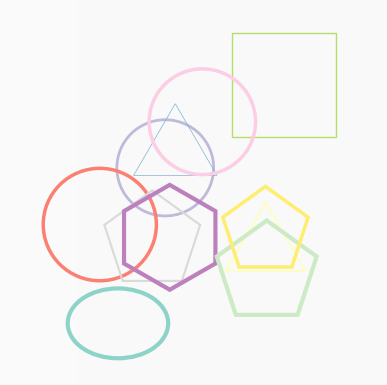[{"shape": "oval", "thickness": 3, "radius": 0.65, "center": [0.304, 0.16]}, {"shape": "triangle", "thickness": 1, "radius": 0.59, "center": [0.685, 0.355]}, {"shape": "circle", "thickness": 2, "radius": 0.62, "center": [0.426, 0.564]}, {"shape": "circle", "thickness": 2.5, "radius": 0.73, "center": [0.258, 0.417]}, {"shape": "triangle", "thickness": 0.5, "radius": 0.62, "center": [0.452, 0.606]}, {"shape": "square", "thickness": 1, "radius": 0.67, "center": [0.733, 0.779]}, {"shape": "circle", "thickness": 2.5, "radius": 0.69, "center": [0.522, 0.684]}, {"shape": "pentagon", "thickness": 1.5, "radius": 0.65, "center": [0.393, 0.376]}, {"shape": "hexagon", "thickness": 3, "radius": 0.68, "center": [0.438, 0.384]}, {"shape": "pentagon", "thickness": 3, "radius": 0.68, "center": [0.688, 0.292]}, {"shape": "pentagon", "thickness": 2.5, "radius": 0.58, "center": [0.685, 0.4]}]